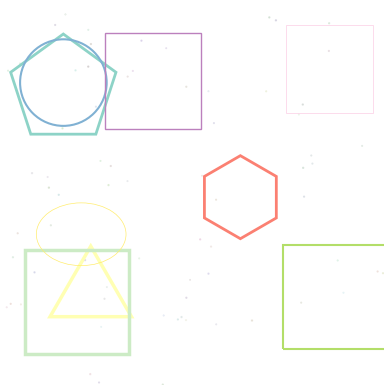[{"shape": "pentagon", "thickness": 2, "radius": 0.72, "center": [0.164, 0.768]}, {"shape": "triangle", "thickness": 2.5, "radius": 0.61, "center": [0.236, 0.238]}, {"shape": "hexagon", "thickness": 2, "radius": 0.54, "center": [0.624, 0.488]}, {"shape": "circle", "thickness": 1.5, "radius": 0.56, "center": [0.165, 0.785]}, {"shape": "square", "thickness": 1.5, "radius": 0.67, "center": [0.869, 0.228]}, {"shape": "square", "thickness": 0.5, "radius": 0.57, "center": [0.856, 0.82]}, {"shape": "square", "thickness": 1, "radius": 0.63, "center": [0.397, 0.789]}, {"shape": "square", "thickness": 2.5, "radius": 0.67, "center": [0.2, 0.215]}, {"shape": "oval", "thickness": 0.5, "radius": 0.58, "center": [0.211, 0.392]}]